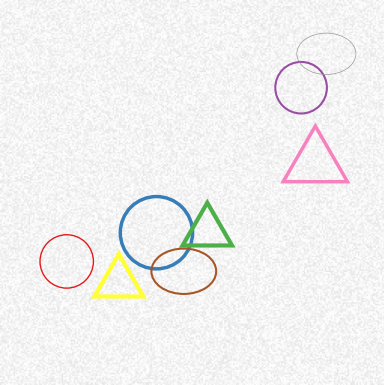[{"shape": "circle", "thickness": 1, "radius": 0.35, "center": [0.173, 0.321]}, {"shape": "circle", "thickness": 2.5, "radius": 0.47, "center": [0.406, 0.396]}, {"shape": "triangle", "thickness": 3, "radius": 0.37, "center": [0.538, 0.399]}, {"shape": "circle", "thickness": 1.5, "radius": 0.33, "center": [0.782, 0.772]}, {"shape": "triangle", "thickness": 3, "radius": 0.37, "center": [0.309, 0.267]}, {"shape": "oval", "thickness": 1.5, "radius": 0.42, "center": [0.477, 0.295]}, {"shape": "triangle", "thickness": 2.5, "radius": 0.48, "center": [0.819, 0.576]}, {"shape": "oval", "thickness": 0.5, "radius": 0.38, "center": [0.848, 0.86]}]